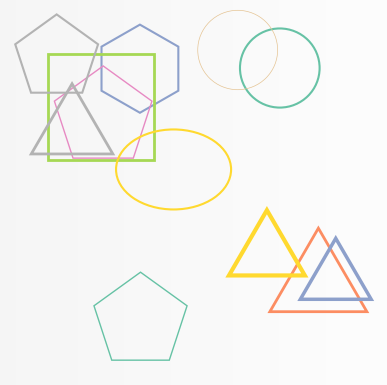[{"shape": "pentagon", "thickness": 1, "radius": 0.63, "center": [0.363, 0.167]}, {"shape": "circle", "thickness": 1.5, "radius": 0.51, "center": [0.722, 0.823]}, {"shape": "triangle", "thickness": 2, "radius": 0.72, "center": [0.822, 0.263]}, {"shape": "hexagon", "thickness": 1.5, "radius": 0.57, "center": [0.361, 0.822]}, {"shape": "triangle", "thickness": 2.5, "radius": 0.53, "center": [0.866, 0.275]}, {"shape": "pentagon", "thickness": 1, "radius": 0.66, "center": [0.266, 0.696]}, {"shape": "square", "thickness": 2, "radius": 0.69, "center": [0.26, 0.722]}, {"shape": "oval", "thickness": 1.5, "radius": 0.74, "center": [0.448, 0.56]}, {"shape": "triangle", "thickness": 3, "radius": 0.57, "center": [0.689, 0.341]}, {"shape": "circle", "thickness": 0.5, "radius": 0.52, "center": [0.613, 0.87]}, {"shape": "triangle", "thickness": 2, "radius": 0.61, "center": [0.186, 0.661]}, {"shape": "pentagon", "thickness": 1.5, "radius": 0.56, "center": [0.146, 0.85]}]